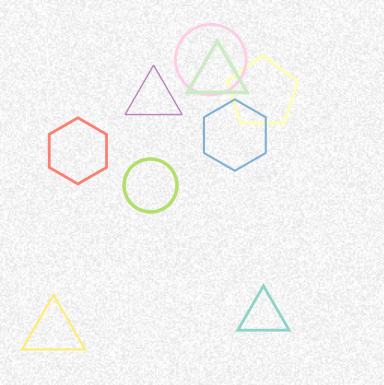[{"shape": "triangle", "thickness": 2, "radius": 0.38, "center": [0.684, 0.181]}, {"shape": "pentagon", "thickness": 2, "radius": 0.48, "center": [0.682, 0.759]}, {"shape": "hexagon", "thickness": 2, "radius": 0.43, "center": [0.202, 0.608]}, {"shape": "hexagon", "thickness": 1.5, "radius": 0.46, "center": [0.61, 0.649]}, {"shape": "circle", "thickness": 2.5, "radius": 0.34, "center": [0.391, 0.518]}, {"shape": "circle", "thickness": 2, "radius": 0.46, "center": [0.547, 0.845]}, {"shape": "triangle", "thickness": 1, "radius": 0.43, "center": [0.399, 0.745]}, {"shape": "triangle", "thickness": 2.5, "radius": 0.45, "center": [0.564, 0.805]}, {"shape": "triangle", "thickness": 1.5, "radius": 0.47, "center": [0.139, 0.14]}]